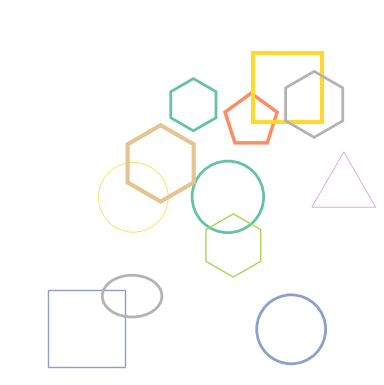[{"shape": "circle", "thickness": 2, "radius": 0.46, "center": [0.592, 0.489]}, {"shape": "hexagon", "thickness": 2, "radius": 0.34, "center": [0.502, 0.728]}, {"shape": "pentagon", "thickness": 2.5, "radius": 0.36, "center": [0.652, 0.687]}, {"shape": "square", "thickness": 1, "radius": 0.5, "center": [0.225, 0.148]}, {"shape": "circle", "thickness": 2, "radius": 0.45, "center": [0.756, 0.145]}, {"shape": "triangle", "thickness": 0.5, "radius": 0.48, "center": [0.893, 0.51]}, {"shape": "hexagon", "thickness": 1, "radius": 0.41, "center": [0.606, 0.362]}, {"shape": "square", "thickness": 3, "radius": 0.45, "center": [0.746, 0.773]}, {"shape": "circle", "thickness": 0.5, "radius": 0.45, "center": [0.346, 0.487]}, {"shape": "hexagon", "thickness": 3, "radius": 0.5, "center": [0.417, 0.576]}, {"shape": "oval", "thickness": 2, "radius": 0.39, "center": [0.343, 0.231]}, {"shape": "hexagon", "thickness": 2, "radius": 0.43, "center": [0.816, 0.729]}]